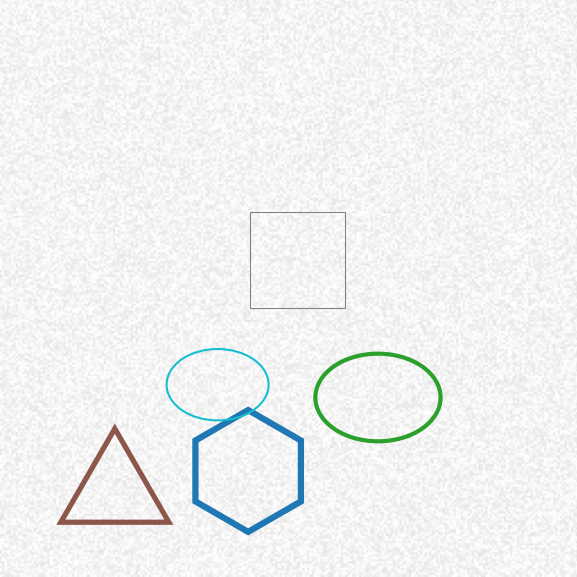[{"shape": "hexagon", "thickness": 3, "radius": 0.53, "center": [0.43, 0.184]}, {"shape": "oval", "thickness": 2, "radius": 0.54, "center": [0.654, 0.311]}, {"shape": "triangle", "thickness": 2.5, "radius": 0.54, "center": [0.199, 0.149]}, {"shape": "square", "thickness": 0.5, "radius": 0.41, "center": [0.515, 0.549]}, {"shape": "oval", "thickness": 1, "radius": 0.44, "center": [0.377, 0.333]}]